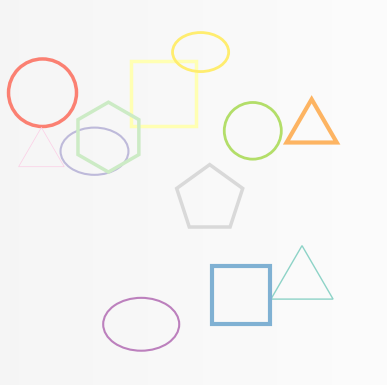[{"shape": "triangle", "thickness": 1, "radius": 0.46, "center": [0.779, 0.269]}, {"shape": "square", "thickness": 2.5, "radius": 0.42, "center": [0.421, 0.758]}, {"shape": "oval", "thickness": 1.5, "radius": 0.44, "center": [0.244, 0.607]}, {"shape": "circle", "thickness": 2.5, "radius": 0.44, "center": [0.11, 0.759]}, {"shape": "square", "thickness": 3, "radius": 0.38, "center": [0.622, 0.233]}, {"shape": "triangle", "thickness": 3, "radius": 0.37, "center": [0.804, 0.667]}, {"shape": "circle", "thickness": 2, "radius": 0.37, "center": [0.652, 0.66]}, {"shape": "triangle", "thickness": 0.5, "radius": 0.34, "center": [0.107, 0.601]}, {"shape": "pentagon", "thickness": 2.5, "radius": 0.45, "center": [0.541, 0.483]}, {"shape": "oval", "thickness": 1.5, "radius": 0.49, "center": [0.364, 0.158]}, {"shape": "hexagon", "thickness": 2.5, "radius": 0.45, "center": [0.28, 0.644]}, {"shape": "oval", "thickness": 2, "radius": 0.36, "center": [0.518, 0.865]}]